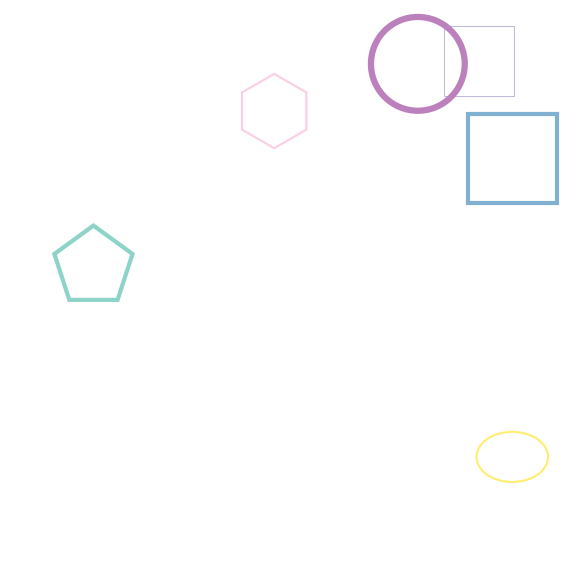[{"shape": "pentagon", "thickness": 2, "radius": 0.36, "center": [0.162, 0.537]}, {"shape": "square", "thickness": 0.5, "radius": 0.3, "center": [0.83, 0.893]}, {"shape": "square", "thickness": 2, "radius": 0.39, "center": [0.887, 0.725]}, {"shape": "hexagon", "thickness": 1, "radius": 0.32, "center": [0.475, 0.807]}, {"shape": "circle", "thickness": 3, "radius": 0.41, "center": [0.724, 0.889]}, {"shape": "oval", "thickness": 1, "radius": 0.31, "center": [0.887, 0.208]}]